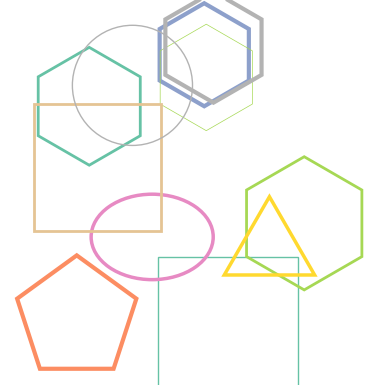[{"shape": "hexagon", "thickness": 2, "radius": 0.77, "center": [0.232, 0.724]}, {"shape": "square", "thickness": 1, "radius": 0.91, "center": [0.593, 0.151]}, {"shape": "pentagon", "thickness": 3, "radius": 0.81, "center": [0.199, 0.174]}, {"shape": "hexagon", "thickness": 3, "radius": 0.67, "center": [0.531, 0.858]}, {"shape": "oval", "thickness": 2.5, "radius": 0.79, "center": [0.395, 0.385]}, {"shape": "hexagon", "thickness": 2, "radius": 0.86, "center": [0.79, 0.42]}, {"shape": "hexagon", "thickness": 0.5, "radius": 0.69, "center": [0.536, 0.799]}, {"shape": "triangle", "thickness": 2.5, "radius": 0.68, "center": [0.7, 0.353]}, {"shape": "square", "thickness": 2, "radius": 0.82, "center": [0.253, 0.566]}, {"shape": "hexagon", "thickness": 3, "radius": 0.72, "center": [0.554, 0.878]}, {"shape": "circle", "thickness": 1, "radius": 0.78, "center": [0.344, 0.778]}]